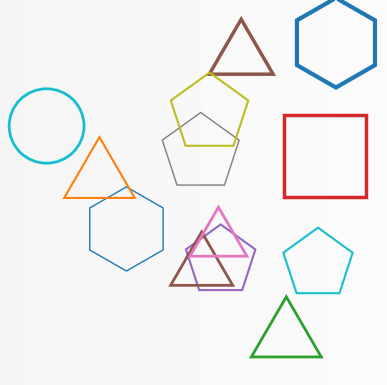[{"shape": "hexagon", "thickness": 3, "radius": 0.58, "center": [0.867, 0.889]}, {"shape": "hexagon", "thickness": 1, "radius": 0.55, "center": [0.326, 0.405]}, {"shape": "triangle", "thickness": 1.5, "radius": 0.53, "center": [0.257, 0.538]}, {"shape": "triangle", "thickness": 2, "radius": 0.52, "center": [0.739, 0.125]}, {"shape": "square", "thickness": 2.5, "radius": 0.53, "center": [0.838, 0.595]}, {"shape": "pentagon", "thickness": 1.5, "radius": 0.47, "center": [0.569, 0.323]}, {"shape": "triangle", "thickness": 2, "radius": 0.46, "center": [0.52, 0.305]}, {"shape": "triangle", "thickness": 2.5, "radius": 0.48, "center": [0.622, 0.855]}, {"shape": "triangle", "thickness": 2, "radius": 0.42, "center": [0.564, 0.377]}, {"shape": "pentagon", "thickness": 1, "radius": 0.52, "center": [0.518, 0.604]}, {"shape": "pentagon", "thickness": 1.5, "radius": 0.53, "center": [0.541, 0.706]}, {"shape": "pentagon", "thickness": 1.5, "radius": 0.47, "center": [0.821, 0.315]}, {"shape": "circle", "thickness": 2, "radius": 0.48, "center": [0.12, 0.673]}]